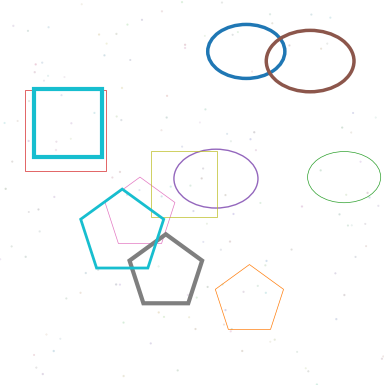[{"shape": "oval", "thickness": 2.5, "radius": 0.5, "center": [0.64, 0.866]}, {"shape": "pentagon", "thickness": 0.5, "radius": 0.47, "center": [0.648, 0.22]}, {"shape": "oval", "thickness": 0.5, "radius": 0.47, "center": [0.894, 0.54]}, {"shape": "square", "thickness": 0.5, "radius": 0.53, "center": [0.17, 0.661]}, {"shape": "oval", "thickness": 1, "radius": 0.55, "center": [0.561, 0.536]}, {"shape": "oval", "thickness": 2.5, "radius": 0.57, "center": [0.806, 0.841]}, {"shape": "pentagon", "thickness": 0.5, "radius": 0.48, "center": [0.364, 0.445]}, {"shape": "pentagon", "thickness": 3, "radius": 0.5, "center": [0.431, 0.292]}, {"shape": "square", "thickness": 0.5, "radius": 0.43, "center": [0.477, 0.523]}, {"shape": "pentagon", "thickness": 2, "radius": 0.57, "center": [0.317, 0.396]}, {"shape": "square", "thickness": 3, "radius": 0.44, "center": [0.177, 0.68]}]